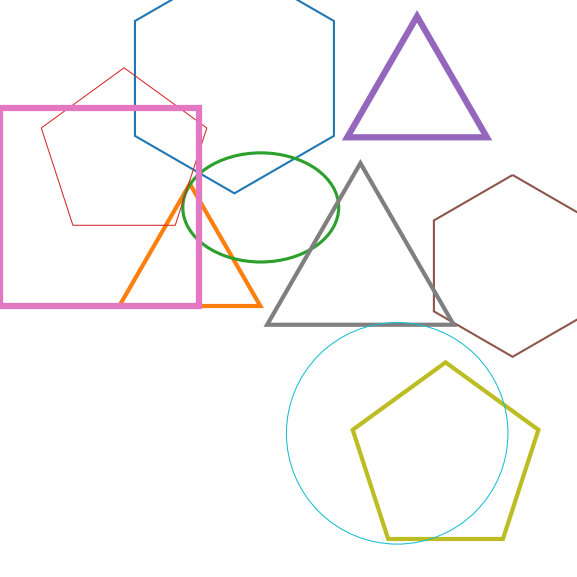[{"shape": "hexagon", "thickness": 1, "radius": 0.99, "center": [0.406, 0.863]}, {"shape": "triangle", "thickness": 2, "radius": 0.71, "center": [0.329, 0.54]}, {"shape": "oval", "thickness": 1.5, "radius": 0.67, "center": [0.452, 0.64]}, {"shape": "pentagon", "thickness": 0.5, "radius": 0.75, "center": [0.215, 0.731]}, {"shape": "triangle", "thickness": 3, "radius": 0.7, "center": [0.722, 0.831]}, {"shape": "hexagon", "thickness": 1, "radius": 0.79, "center": [0.888, 0.539]}, {"shape": "square", "thickness": 3, "radius": 0.86, "center": [0.172, 0.641]}, {"shape": "triangle", "thickness": 2, "radius": 0.93, "center": [0.624, 0.53]}, {"shape": "pentagon", "thickness": 2, "radius": 0.85, "center": [0.772, 0.203]}, {"shape": "circle", "thickness": 0.5, "radius": 0.96, "center": [0.688, 0.249]}]